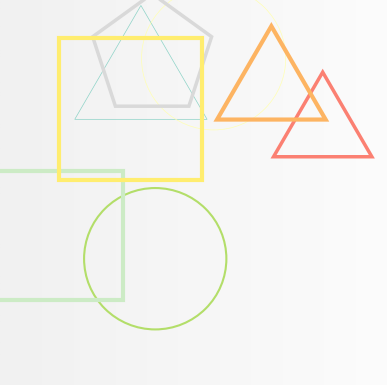[{"shape": "triangle", "thickness": 0.5, "radius": 0.99, "center": [0.364, 0.789]}, {"shape": "circle", "thickness": 0.5, "radius": 0.93, "center": [0.551, 0.849]}, {"shape": "triangle", "thickness": 2.5, "radius": 0.73, "center": [0.833, 0.666]}, {"shape": "triangle", "thickness": 3, "radius": 0.81, "center": [0.7, 0.77]}, {"shape": "circle", "thickness": 1.5, "radius": 0.92, "center": [0.401, 0.328]}, {"shape": "pentagon", "thickness": 2.5, "radius": 0.81, "center": [0.393, 0.855]}, {"shape": "square", "thickness": 3, "radius": 0.84, "center": [0.15, 0.388]}, {"shape": "square", "thickness": 3, "radius": 0.92, "center": [0.336, 0.717]}]